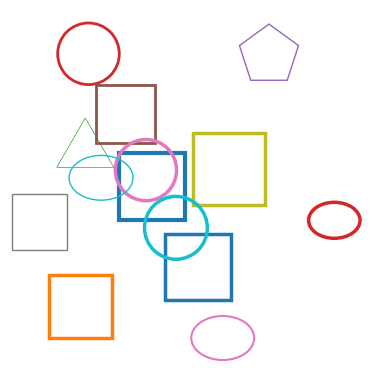[{"shape": "square", "thickness": 3, "radius": 0.43, "center": [0.395, 0.516]}, {"shape": "square", "thickness": 2.5, "radius": 0.42, "center": [0.514, 0.306]}, {"shape": "square", "thickness": 2.5, "radius": 0.41, "center": [0.209, 0.205]}, {"shape": "triangle", "thickness": 0.5, "radius": 0.43, "center": [0.222, 0.608]}, {"shape": "circle", "thickness": 2, "radius": 0.4, "center": [0.23, 0.86]}, {"shape": "oval", "thickness": 2.5, "radius": 0.33, "center": [0.868, 0.428]}, {"shape": "pentagon", "thickness": 1, "radius": 0.4, "center": [0.699, 0.857]}, {"shape": "square", "thickness": 2, "radius": 0.38, "center": [0.326, 0.705]}, {"shape": "oval", "thickness": 1.5, "radius": 0.41, "center": [0.578, 0.122]}, {"shape": "circle", "thickness": 2.5, "radius": 0.4, "center": [0.379, 0.558]}, {"shape": "square", "thickness": 1, "radius": 0.36, "center": [0.103, 0.424]}, {"shape": "square", "thickness": 2.5, "radius": 0.47, "center": [0.595, 0.562]}, {"shape": "circle", "thickness": 2.5, "radius": 0.41, "center": [0.457, 0.408]}, {"shape": "oval", "thickness": 1, "radius": 0.42, "center": [0.262, 0.538]}]